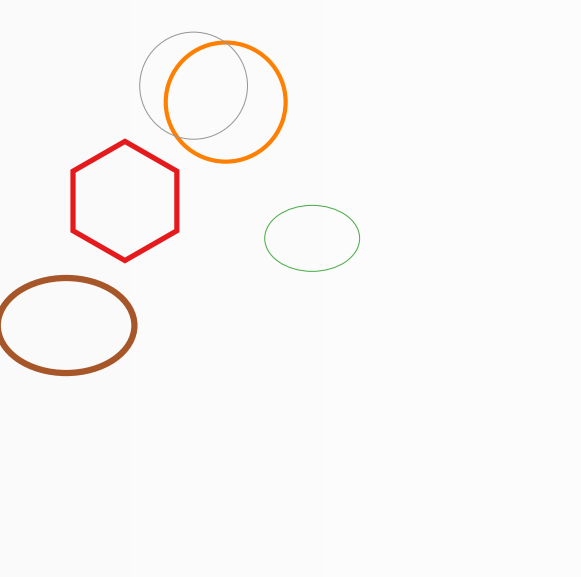[{"shape": "hexagon", "thickness": 2.5, "radius": 0.52, "center": [0.215, 0.651]}, {"shape": "oval", "thickness": 0.5, "radius": 0.41, "center": [0.537, 0.586]}, {"shape": "circle", "thickness": 2, "radius": 0.52, "center": [0.388, 0.822]}, {"shape": "oval", "thickness": 3, "radius": 0.59, "center": [0.114, 0.435]}, {"shape": "circle", "thickness": 0.5, "radius": 0.46, "center": [0.333, 0.851]}]